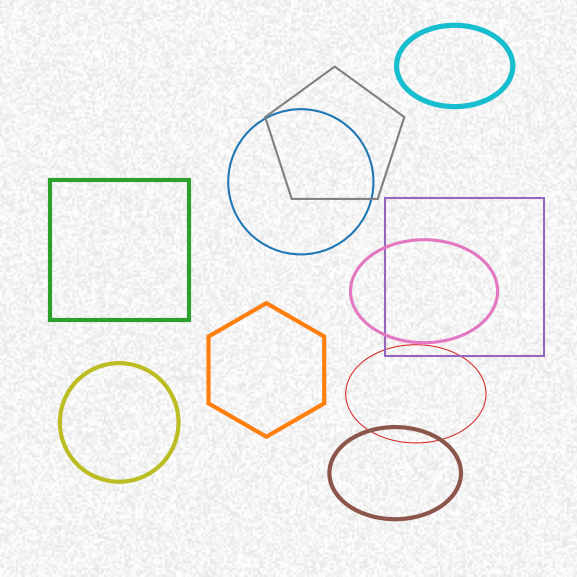[{"shape": "circle", "thickness": 1, "radius": 0.63, "center": [0.521, 0.684]}, {"shape": "hexagon", "thickness": 2, "radius": 0.58, "center": [0.461, 0.359]}, {"shape": "square", "thickness": 2, "radius": 0.6, "center": [0.207, 0.566]}, {"shape": "oval", "thickness": 0.5, "radius": 0.61, "center": [0.72, 0.317]}, {"shape": "square", "thickness": 1, "radius": 0.69, "center": [0.804, 0.519]}, {"shape": "oval", "thickness": 2, "radius": 0.57, "center": [0.684, 0.18]}, {"shape": "oval", "thickness": 1.5, "radius": 0.64, "center": [0.734, 0.495]}, {"shape": "pentagon", "thickness": 1, "radius": 0.63, "center": [0.58, 0.757]}, {"shape": "circle", "thickness": 2, "radius": 0.51, "center": [0.206, 0.268]}, {"shape": "oval", "thickness": 2.5, "radius": 0.5, "center": [0.787, 0.885]}]